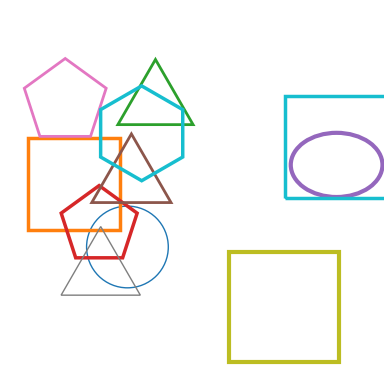[{"shape": "circle", "thickness": 1, "radius": 0.53, "center": [0.331, 0.359]}, {"shape": "square", "thickness": 2.5, "radius": 0.6, "center": [0.192, 0.523]}, {"shape": "triangle", "thickness": 2, "radius": 0.56, "center": [0.404, 0.733]}, {"shape": "pentagon", "thickness": 2.5, "radius": 0.52, "center": [0.258, 0.414]}, {"shape": "oval", "thickness": 3, "radius": 0.6, "center": [0.874, 0.572]}, {"shape": "triangle", "thickness": 2, "radius": 0.59, "center": [0.341, 0.533]}, {"shape": "pentagon", "thickness": 2, "radius": 0.56, "center": [0.169, 0.736]}, {"shape": "triangle", "thickness": 1, "radius": 0.59, "center": [0.262, 0.293]}, {"shape": "square", "thickness": 3, "radius": 0.72, "center": [0.737, 0.203]}, {"shape": "hexagon", "thickness": 2.5, "radius": 0.62, "center": [0.368, 0.654]}, {"shape": "square", "thickness": 2.5, "radius": 0.66, "center": [0.874, 0.617]}]